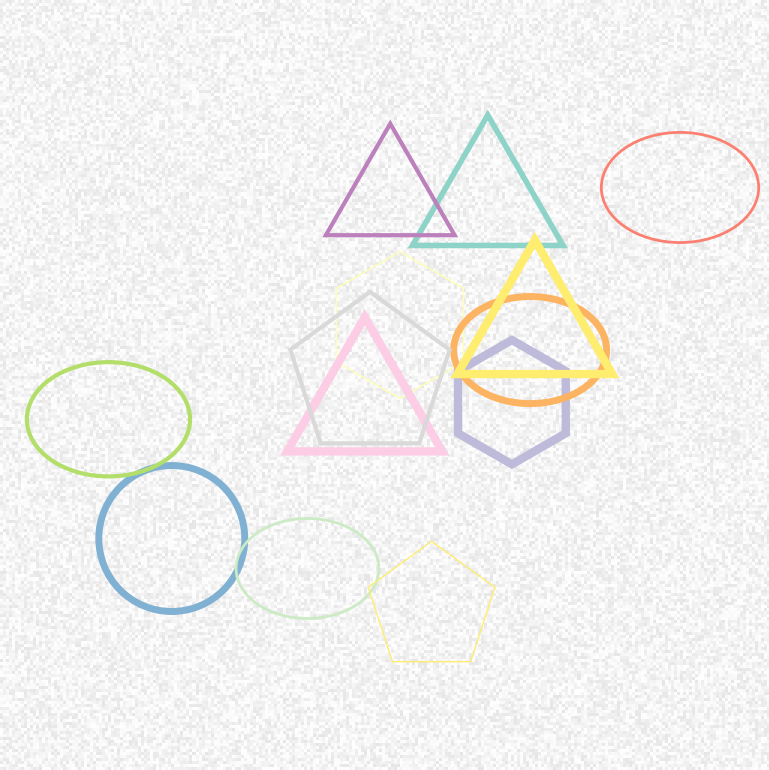[{"shape": "triangle", "thickness": 2, "radius": 0.56, "center": [0.633, 0.738]}, {"shape": "hexagon", "thickness": 0.5, "radius": 0.48, "center": [0.519, 0.578]}, {"shape": "hexagon", "thickness": 3, "radius": 0.4, "center": [0.665, 0.478]}, {"shape": "oval", "thickness": 1, "radius": 0.51, "center": [0.883, 0.757]}, {"shape": "circle", "thickness": 2.5, "radius": 0.47, "center": [0.223, 0.301]}, {"shape": "oval", "thickness": 2.5, "radius": 0.5, "center": [0.689, 0.545]}, {"shape": "oval", "thickness": 1.5, "radius": 0.53, "center": [0.141, 0.455]}, {"shape": "triangle", "thickness": 3, "radius": 0.58, "center": [0.474, 0.472]}, {"shape": "pentagon", "thickness": 1.5, "radius": 0.54, "center": [0.481, 0.512]}, {"shape": "triangle", "thickness": 1.5, "radius": 0.48, "center": [0.507, 0.743]}, {"shape": "oval", "thickness": 1, "radius": 0.46, "center": [0.399, 0.262]}, {"shape": "triangle", "thickness": 3, "radius": 0.58, "center": [0.695, 0.572]}, {"shape": "pentagon", "thickness": 0.5, "radius": 0.43, "center": [0.56, 0.211]}]